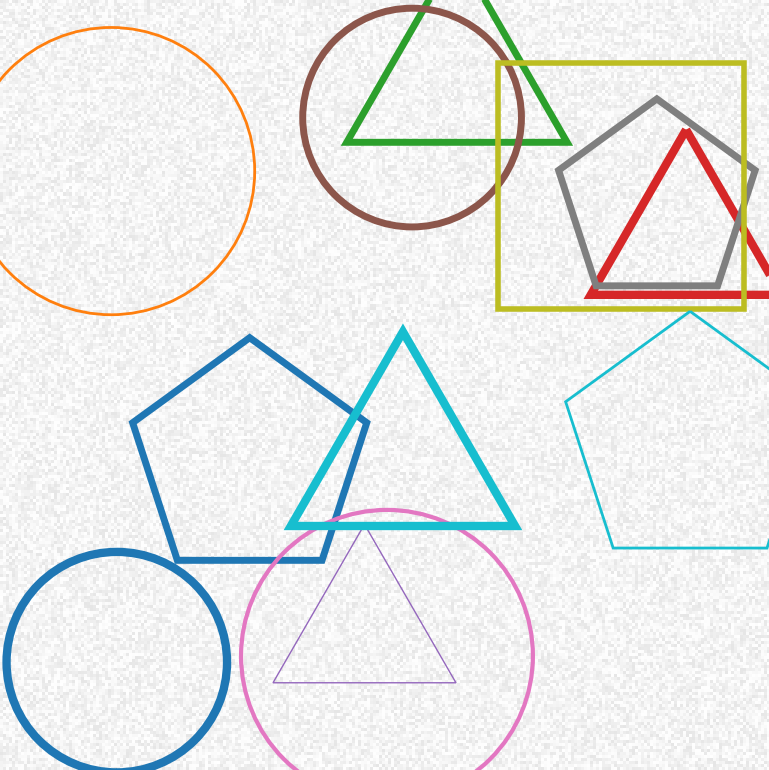[{"shape": "pentagon", "thickness": 2.5, "radius": 0.8, "center": [0.324, 0.402]}, {"shape": "circle", "thickness": 3, "radius": 0.72, "center": [0.152, 0.14]}, {"shape": "circle", "thickness": 1, "radius": 0.93, "center": [0.144, 0.778]}, {"shape": "triangle", "thickness": 2.5, "radius": 0.83, "center": [0.593, 0.898]}, {"shape": "triangle", "thickness": 3, "radius": 0.71, "center": [0.891, 0.689]}, {"shape": "triangle", "thickness": 0.5, "radius": 0.69, "center": [0.473, 0.182]}, {"shape": "circle", "thickness": 2.5, "radius": 0.71, "center": [0.535, 0.847]}, {"shape": "circle", "thickness": 1.5, "radius": 0.95, "center": [0.503, 0.148]}, {"shape": "pentagon", "thickness": 2.5, "radius": 0.67, "center": [0.853, 0.737]}, {"shape": "square", "thickness": 2, "radius": 0.8, "center": [0.807, 0.758]}, {"shape": "triangle", "thickness": 3, "radius": 0.84, "center": [0.523, 0.401]}, {"shape": "pentagon", "thickness": 1, "radius": 0.85, "center": [0.896, 0.426]}]